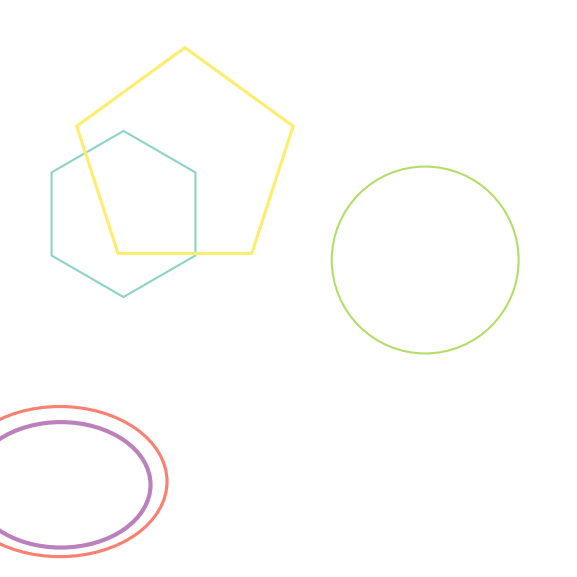[{"shape": "hexagon", "thickness": 1, "radius": 0.72, "center": [0.214, 0.629]}, {"shape": "oval", "thickness": 1.5, "radius": 0.93, "center": [0.103, 0.165]}, {"shape": "circle", "thickness": 1, "radius": 0.81, "center": [0.736, 0.549]}, {"shape": "oval", "thickness": 2, "radius": 0.78, "center": [0.105, 0.16]}, {"shape": "pentagon", "thickness": 1.5, "radius": 0.99, "center": [0.32, 0.72]}]